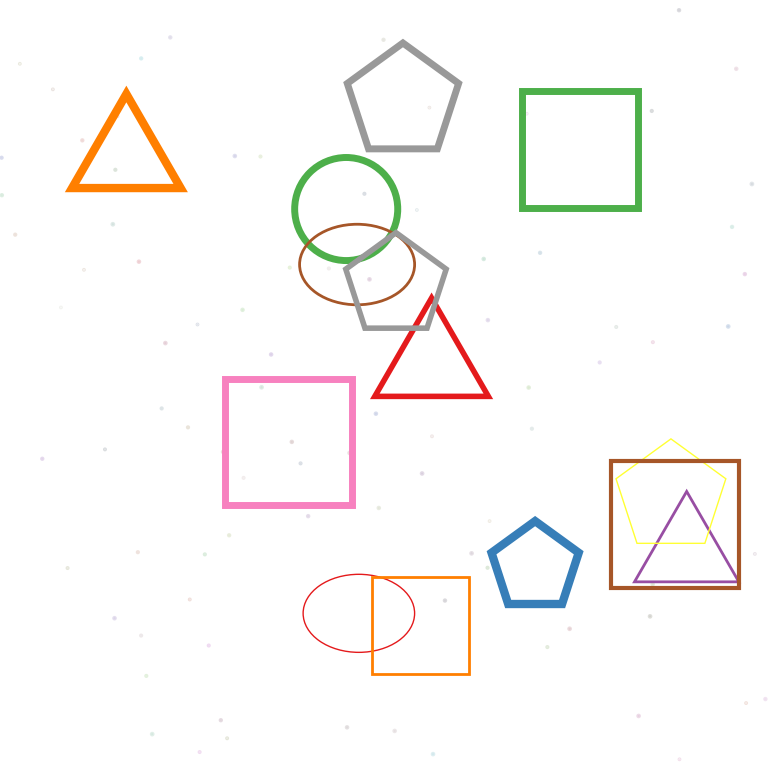[{"shape": "oval", "thickness": 0.5, "radius": 0.36, "center": [0.466, 0.203]}, {"shape": "triangle", "thickness": 2, "radius": 0.43, "center": [0.56, 0.528]}, {"shape": "pentagon", "thickness": 3, "radius": 0.3, "center": [0.695, 0.264]}, {"shape": "square", "thickness": 2.5, "radius": 0.38, "center": [0.754, 0.806]}, {"shape": "circle", "thickness": 2.5, "radius": 0.33, "center": [0.45, 0.729]}, {"shape": "triangle", "thickness": 1, "radius": 0.39, "center": [0.892, 0.283]}, {"shape": "triangle", "thickness": 3, "radius": 0.41, "center": [0.164, 0.796]}, {"shape": "square", "thickness": 1, "radius": 0.32, "center": [0.546, 0.188]}, {"shape": "pentagon", "thickness": 0.5, "radius": 0.37, "center": [0.871, 0.355]}, {"shape": "square", "thickness": 1.5, "radius": 0.41, "center": [0.877, 0.319]}, {"shape": "oval", "thickness": 1, "radius": 0.37, "center": [0.464, 0.656]}, {"shape": "square", "thickness": 2.5, "radius": 0.41, "center": [0.375, 0.426]}, {"shape": "pentagon", "thickness": 2, "radius": 0.34, "center": [0.514, 0.629]}, {"shape": "pentagon", "thickness": 2.5, "radius": 0.38, "center": [0.523, 0.868]}]